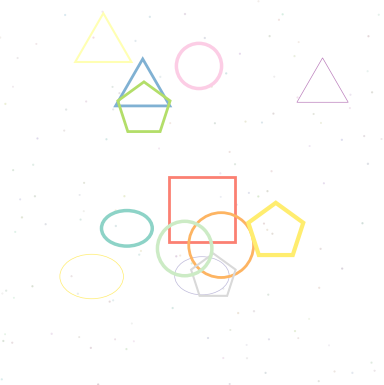[{"shape": "oval", "thickness": 2.5, "radius": 0.33, "center": [0.33, 0.407]}, {"shape": "triangle", "thickness": 1.5, "radius": 0.42, "center": [0.268, 0.881]}, {"shape": "oval", "thickness": 0.5, "radius": 0.35, "center": [0.524, 0.284]}, {"shape": "square", "thickness": 2, "radius": 0.42, "center": [0.524, 0.456]}, {"shape": "triangle", "thickness": 2, "radius": 0.41, "center": [0.371, 0.766]}, {"shape": "circle", "thickness": 2, "radius": 0.42, "center": [0.574, 0.363]}, {"shape": "pentagon", "thickness": 2, "radius": 0.36, "center": [0.374, 0.716]}, {"shape": "circle", "thickness": 2.5, "radius": 0.29, "center": [0.517, 0.829]}, {"shape": "pentagon", "thickness": 1.5, "radius": 0.3, "center": [0.554, 0.281]}, {"shape": "triangle", "thickness": 0.5, "radius": 0.38, "center": [0.838, 0.773]}, {"shape": "circle", "thickness": 2.5, "radius": 0.35, "center": [0.48, 0.354]}, {"shape": "pentagon", "thickness": 3, "radius": 0.37, "center": [0.716, 0.398]}, {"shape": "oval", "thickness": 0.5, "radius": 0.41, "center": [0.238, 0.282]}]